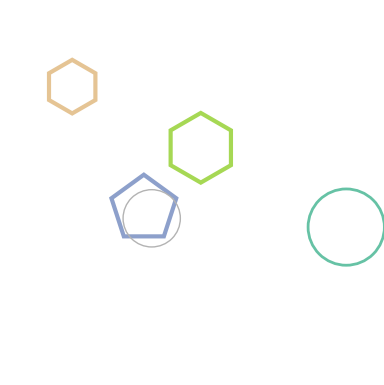[{"shape": "circle", "thickness": 2, "radius": 0.5, "center": [0.899, 0.41]}, {"shape": "pentagon", "thickness": 3, "radius": 0.44, "center": [0.374, 0.458]}, {"shape": "hexagon", "thickness": 3, "radius": 0.45, "center": [0.522, 0.616]}, {"shape": "hexagon", "thickness": 3, "radius": 0.35, "center": [0.188, 0.775]}, {"shape": "circle", "thickness": 1, "radius": 0.37, "center": [0.394, 0.433]}]